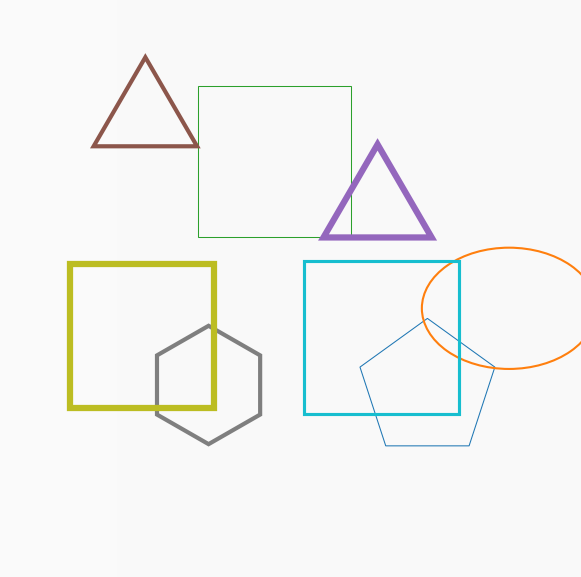[{"shape": "pentagon", "thickness": 0.5, "radius": 0.61, "center": [0.735, 0.326]}, {"shape": "oval", "thickness": 1, "radius": 0.75, "center": [0.876, 0.465]}, {"shape": "square", "thickness": 0.5, "radius": 0.65, "center": [0.472, 0.72]}, {"shape": "triangle", "thickness": 3, "radius": 0.54, "center": [0.65, 0.642]}, {"shape": "triangle", "thickness": 2, "radius": 0.51, "center": [0.25, 0.797]}, {"shape": "hexagon", "thickness": 2, "radius": 0.51, "center": [0.359, 0.333]}, {"shape": "square", "thickness": 3, "radius": 0.62, "center": [0.244, 0.417]}, {"shape": "square", "thickness": 1.5, "radius": 0.67, "center": [0.657, 0.415]}]